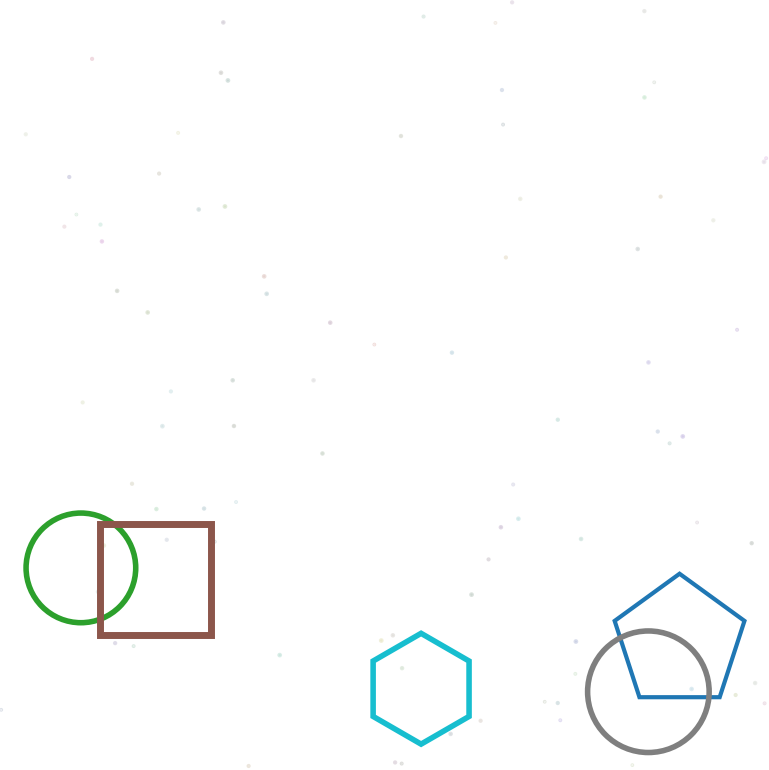[{"shape": "pentagon", "thickness": 1.5, "radius": 0.44, "center": [0.883, 0.166]}, {"shape": "circle", "thickness": 2, "radius": 0.36, "center": [0.105, 0.262]}, {"shape": "square", "thickness": 2.5, "radius": 0.36, "center": [0.202, 0.247]}, {"shape": "circle", "thickness": 2, "radius": 0.39, "center": [0.842, 0.102]}, {"shape": "hexagon", "thickness": 2, "radius": 0.36, "center": [0.547, 0.106]}]